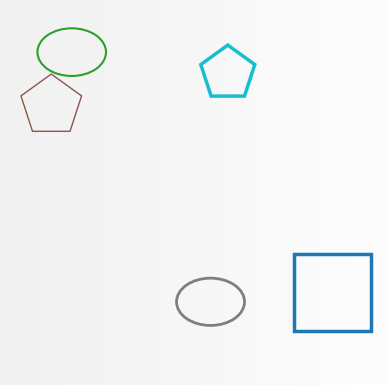[{"shape": "square", "thickness": 2.5, "radius": 0.5, "center": [0.859, 0.241]}, {"shape": "oval", "thickness": 1.5, "radius": 0.44, "center": [0.185, 0.865]}, {"shape": "pentagon", "thickness": 1, "radius": 0.41, "center": [0.132, 0.725]}, {"shape": "oval", "thickness": 2, "radius": 0.44, "center": [0.543, 0.216]}, {"shape": "pentagon", "thickness": 2.5, "radius": 0.37, "center": [0.588, 0.81]}]